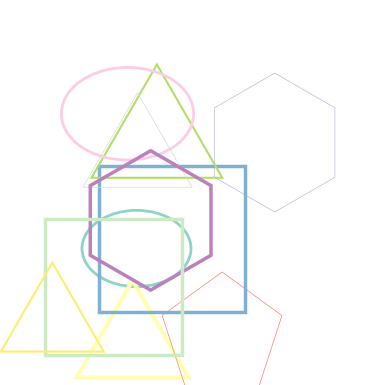[{"shape": "oval", "thickness": 2, "radius": 0.71, "center": [0.355, 0.355]}, {"shape": "triangle", "thickness": 3, "radius": 0.84, "center": [0.344, 0.104]}, {"shape": "hexagon", "thickness": 0.5, "radius": 0.9, "center": [0.714, 0.63]}, {"shape": "pentagon", "thickness": 0.5, "radius": 0.82, "center": [0.577, 0.13]}, {"shape": "square", "thickness": 2.5, "radius": 0.95, "center": [0.447, 0.379]}, {"shape": "triangle", "thickness": 1.5, "radius": 0.98, "center": [0.407, 0.636]}, {"shape": "oval", "thickness": 2, "radius": 0.86, "center": [0.331, 0.705]}, {"shape": "triangle", "thickness": 0.5, "radius": 0.82, "center": [0.357, 0.595]}, {"shape": "hexagon", "thickness": 2.5, "radius": 0.91, "center": [0.391, 0.427]}, {"shape": "square", "thickness": 2.5, "radius": 0.89, "center": [0.294, 0.254]}, {"shape": "triangle", "thickness": 1.5, "radius": 0.77, "center": [0.136, 0.164]}]